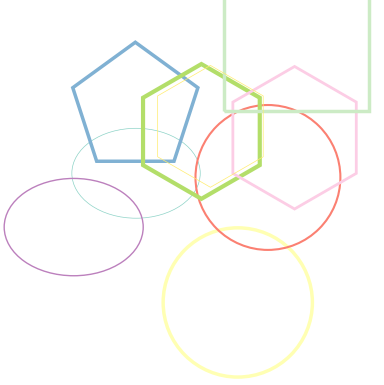[{"shape": "oval", "thickness": 0.5, "radius": 0.83, "center": [0.353, 0.55]}, {"shape": "circle", "thickness": 2.5, "radius": 0.97, "center": [0.618, 0.214]}, {"shape": "circle", "thickness": 1.5, "radius": 0.94, "center": [0.696, 0.539]}, {"shape": "pentagon", "thickness": 2.5, "radius": 0.85, "center": [0.352, 0.719]}, {"shape": "hexagon", "thickness": 3, "radius": 0.88, "center": [0.523, 0.659]}, {"shape": "hexagon", "thickness": 2, "radius": 0.93, "center": [0.765, 0.642]}, {"shape": "oval", "thickness": 1, "radius": 0.9, "center": [0.191, 0.41]}, {"shape": "square", "thickness": 2.5, "radius": 0.94, "center": [0.771, 0.899]}, {"shape": "hexagon", "thickness": 0.5, "radius": 0.79, "center": [0.547, 0.672]}]